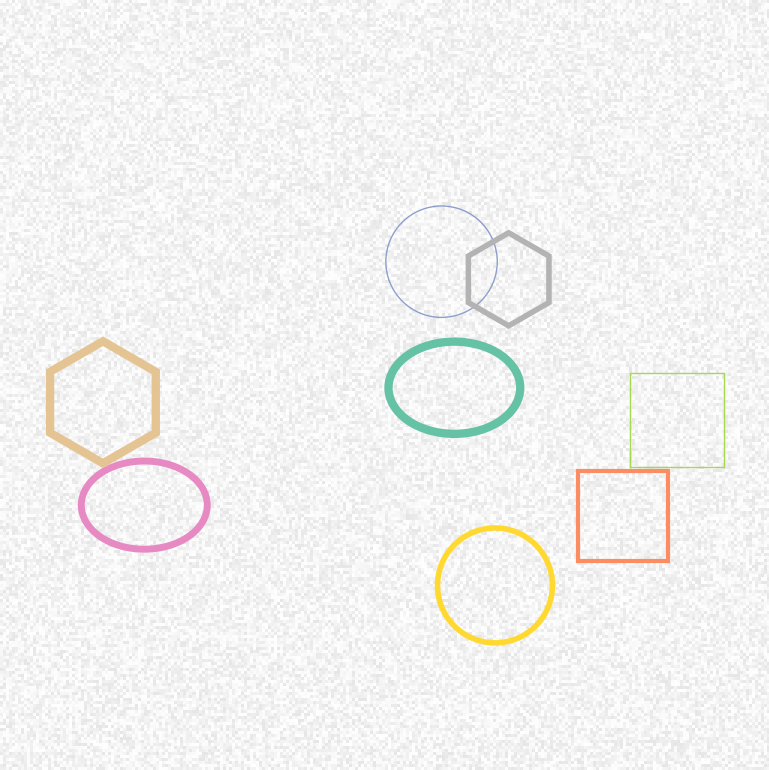[{"shape": "oval", "thickness": 3, "radius": 0.43, "center": [0.59, 0.496]}, {"shape": "square", "thickness": 1.5, "radius": 0.29, "center": [0.809, 0.33]}, {"shape": "circle", "thickness": 0.5, "radius": 0.36, "center": [0.573, 0.66]}, {"shape": "oval", "thickness": 2.5, "radius": 0.41, "center": [0.187, 0.344]}, {"shape": "square", "thickness": 0.5, "radius": 0.3, "center": [0.879, 0.454]}, {"shape": "circle", "thickness": 2, "radius": 0.37, "center": [0.643, 0.24]}, {"shape": "hexagon", "thickness": 3, "radius": 0.4, "center": [0.134, 0.478]}, {"shape": "hexagon", "thickness": 2, "radius": 0.3, "center": [0.661, 0.637]}]